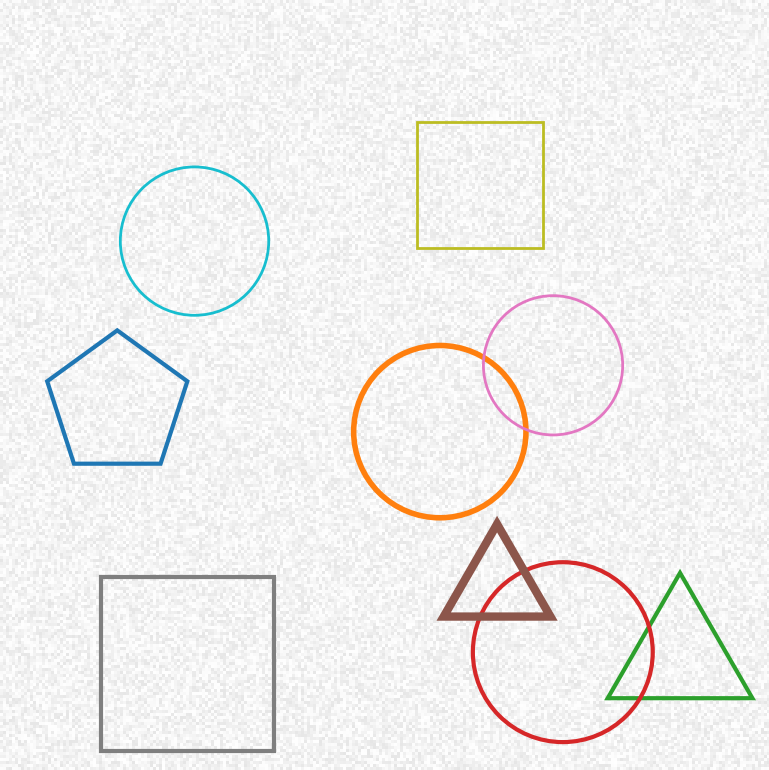[{"shape": "pentagon", "thickness": 1.5, "radius": 0.48, "center": [0.152, 0.475]}, {"shape": "circle", "thickness": 2, "radius": 0.56, "center": [0.571, 0.439]}, {"shape": "triangle", "thickness": 1.5, "radius": 0.54, "center": [0.883, 0.147]}, {"shape": "circle", "thickness": 1.5, "radius": 0.58, "center": [0.731, 0.153]}, {"shape": "triangle", "thickness": 3, "radius": 0.4, "center": [0.646, 0.239]}, {"shape": "circle", "thickness": 1, "radius": 0.45, "center": [0.718, 0.526]}, {"shape": "square", "thickness": 1.5, "radius": 0.56, "center": [0.244, 0.138]}, {"shape": "square", "thickness": 1, "radius": 0.41, "center": [0.624, 0.76]}, {"shape": "circle", "thickness": 1, "radius": 0.48, "center": [0.253, 0.687]}]